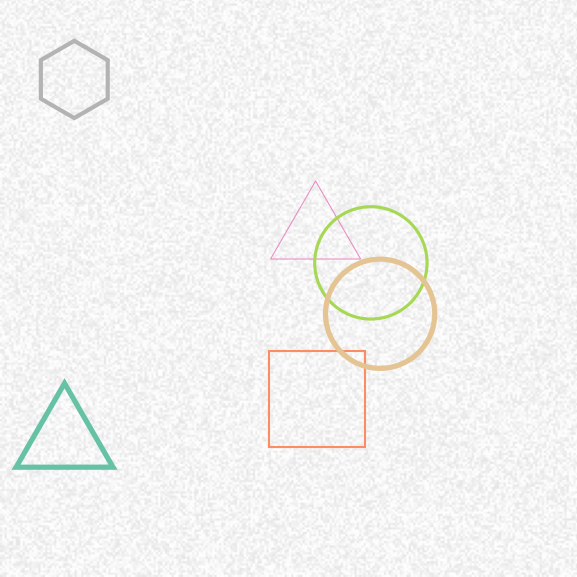[{"shape": "triangle", "thickness": 2.5, "radius": 0.48, "center": [0.112, 0.239]}, {"shape": "square", "thickness": 1, "radius": 0.42, "center": [0.549, 0.308]}, {"shape": "triangle", "thickness": 0.5, "radius": 0.45, "center": [0.546, 0.596]}, {"shape": "circle", "thickness": 1.5, "radius": 0.49, "center": [0.642, 0.544]}, {"shape": "circle", "thickness": 2.5, "radius": 0.47, "center": [0.658, 0.456]}, {"shape": "hexagon", "thickness": 2, "radius": 0.33, "center": [0.129, 0.862]}]